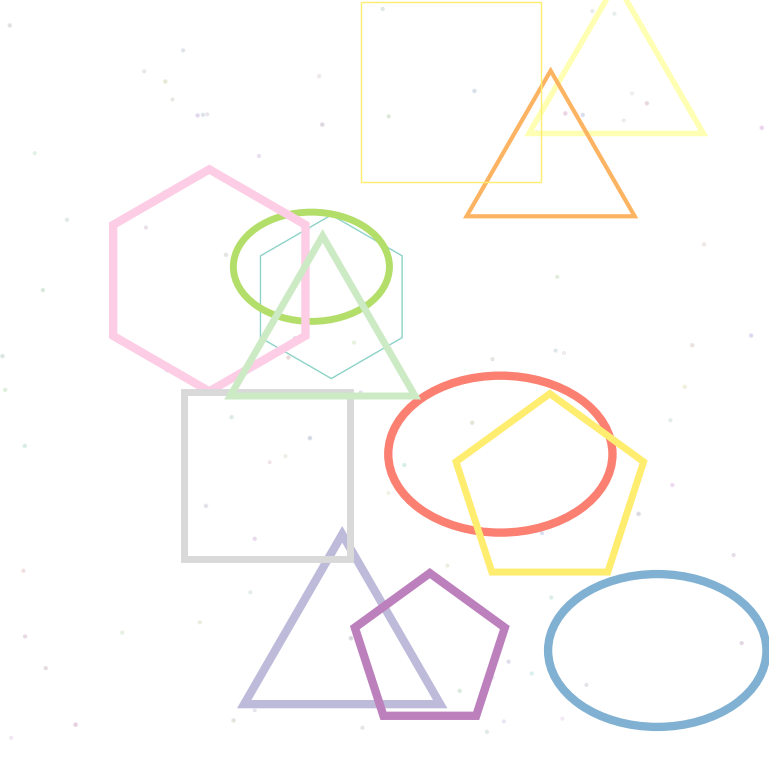[{"shape": "hexagon", "thickness": 0.5, "radius": 0.53, "center": [0.43, 0.615]}, {"shape": "triangle", "thickness": 2, "radius": 0.65, "center": [0.8, 0.892]}, {"shape": "triangle", "thickness": 3, "radius": 0.73, "center": [0.444, 0.159]}, {"shape": "oval", "thickness": 3, "radius": 0.73, "center": [0.65, 0.41]}, {"shape": "oval", "thickness": 3, "radius": 0.71, "center": [0.854, 0.155]}, {"shape": "triangle", "thickness": 1.5, "radius": 0.63, "center": [0.715, 0.782]}, {"shape": "oval", "thickness": 2.5, "radius": 0.51, "center": [0.404, 0.654]}, {"shape": "hexagon", "thickness": 3, "radius": 0.72, "center": [0.272, 0.636]}, {"shape": "square", "thickness": 2.5, "radius": 0.54, "center": [0.347, 0.382]}, {"shape": "pentagon", "thickness": 3, "radius": 0.51, "center": [0.558, 0.153]}, {"shape": "triangle", "thickness": 2.5, "radius": 0.69, "center": [0.419, 0.555]}, {"shape": "square", "thickness": 0.5, "radius": 0.58, "center": [0.586, 0.881]}, {"shape": "pentagon", "thickness": 2.5, "radius": 0.64, "center": [0.714, 0.361]}]